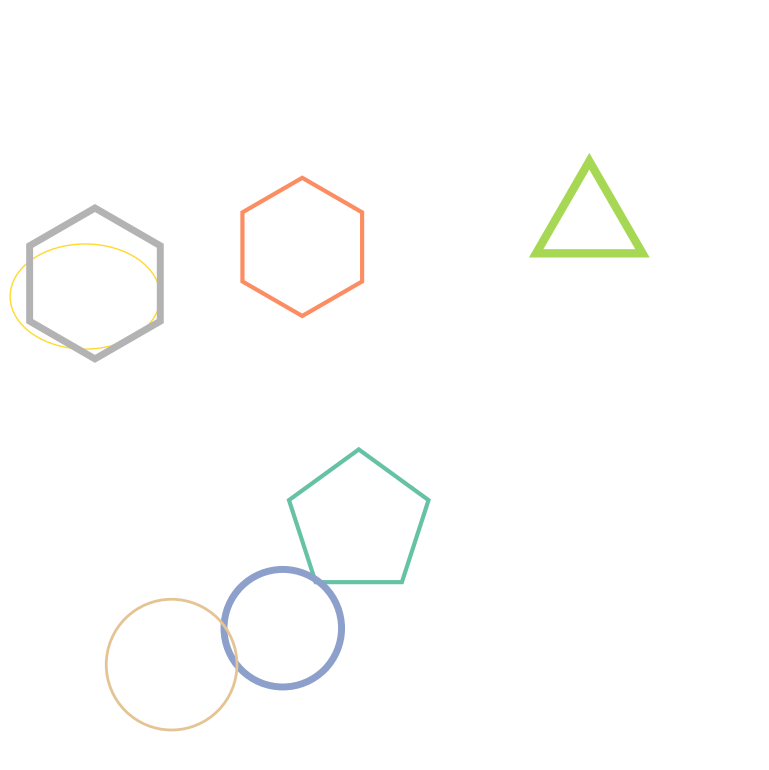[{"shape": "pentagon", "thickness": 1.5, "radius": 0.48, "center": [0.466, 0.321]}, {"shape": "hexagon", "thickness": 1.5, "radius": 0.45, "center": [0.393, 0.679]}, {"shape": "circle", "thickness": 2.5, "radius": 0.38, "center": [0.367, 0.184]}, {"shape": "triangle", "thickness": 3, "radius": 0.4, "center": [0.765, 0.711]}, {"shape": "oval", "thickness": 0.5, "radius": 0.49, "center": [0.111, 0.615]}, {"shape": "circle", "thickness": 1, "radius": 0.42, "center": [0.223, 0.137]}, {"shape": "hexagon", "thickness": 2.5, "radius": 0.49, "center": [0.123, 0.632]}]